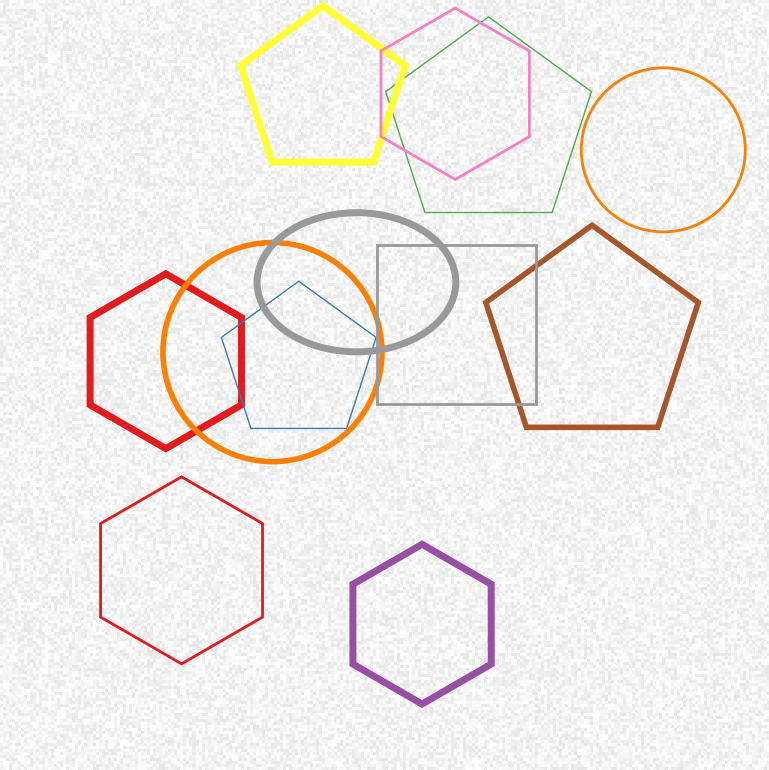[{"shape": "hexagon", "thickness": 2.5, "radius": 0.57, "center": [0.215, 0.531]}, {"shape": "hexagon", "thickness": 1, "radius": 0.61, "center": [0.236, 0.259]}, {"shape": "pentagon", "thickness": 0.5, "radius": 0.53, "center": [0.388, 0.529]}, {"shape": "pentagon", "thickness": 0.5, "radius": 0.7, "center": [0.634, 0.838]}, {"shape": "hexagon", "thickness": 2.5, "radius": 0.52, "center": [0.548, 0.189]}, {"shape": "circle", "thickness": 1, "radius": 0.53, "center": [0.861, 0.805]}, {"shape": "circle", "thickness": 2, "radius": 0.71, "center": [0.354, 0.543]}, {"shape": "pentagon", "thickness": 2.5, "radius": 0.56, "center": [0.419, 0.88]}, {"shape": "pentagon", "thickness": 2, "radius": 0.73, "center": [0.769, 0.562]}, {"shape": "hexagon", "thickness": 1, "radius": 0.56, "center": [0.591, 0.878]}, {"shape": "square", "thickness": 1, "radius": 0.52, "center": [0.593, 0.578]}, {"shape": "oval", "thickness": 2.5, "radius": 0.65, "center": [0.463, 0.633]}]